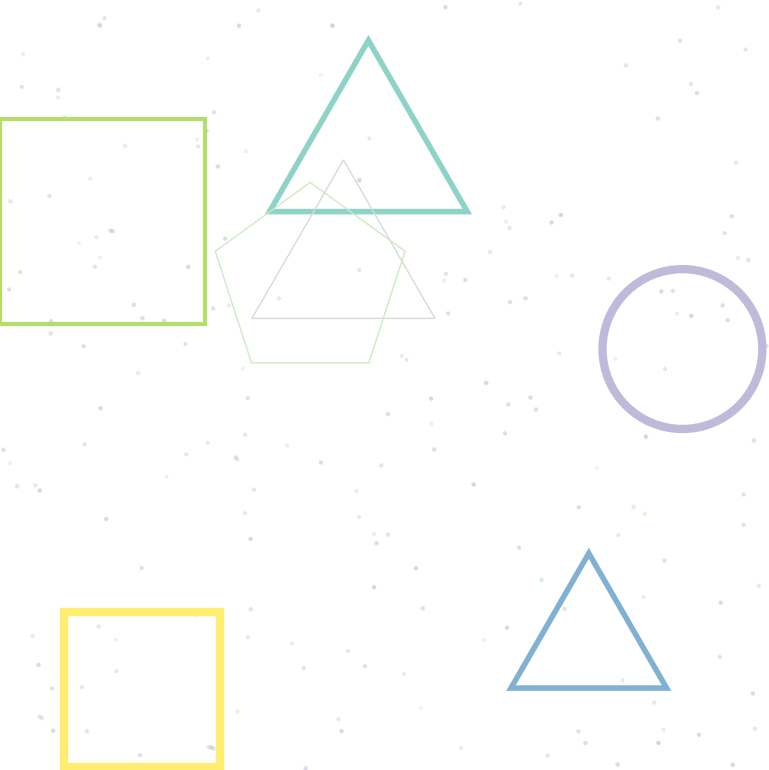[{"shape": "triangle", "thickness": 2, "radius": 0.74, "center": [0.478, 0.799]}, {"shape": "circle", "thickness": 3, "radius": 0.52, "center": [0.886, 0.547]}, {"shape": "triangle", "thickness": 2, "radius": 0.58, "center": [0.765, 0.165]}, {"shape": "square", "thickness": 1.5, "radius": 0.66, "center": [0.133, 0.713]}, {"shape": "triangle", "thickness": 0.5, "radius": 0.69, "center": [0.446, 0.655]}, {"shape": "pentagon", "thickness": 0.5, "radius": 0.65, "center": [0.403, 0.634]}, {"shape": "square", "thickness": 3, "radius": 0.51, "center": [0.184, 0.104]}]